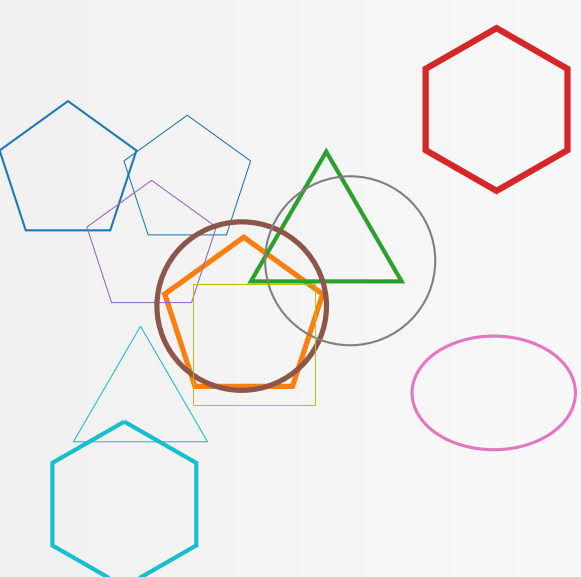[{"shape": "pentagon", "thickness": 0.5, "radius": 0.57, "center": [0.322, 0.685]}, {"shape": "pentagon", "thickness": 1, "radius": 0.62, "center": [0.117, 0.7]}, {"shape": "pentagon", "thickness": 2.5, "radius": 0.71, "center": [0.419, 0.446]}, {"shape": "triangle", "thickness": 2, "radius": 0.75, "center": [0.561, 0.587]}, {"shape": "hexagon", "thickness": 3, "radius": 0.7, "center": [0.854, 0.81]}, {"shape": "pentagon", "thickness": 0.5, "radius": 0.59, "center": [0.261, 0.57]}, {"shape": "circle", "thickness": 2.5, "radius": 0.73, "center": [0.416, 0.469]}, {"shape": "oval", "thickness": 1.5, "radius": 0.7, "center": [0.849, 0.319]}, {"shape": "circle", "thickness": 1, "radius": 0.73, "center": [0.602, 0.548]}, {"shape": "square", "thickness": 0.5, "radius": 0.52, "center": [0.438, 0.402]}, {"shape": "triangle", "thickness": 0.5, "radius": 0.67, "center": [0.242, 0.301]}, {"shape": "hexagon", "thickness": 2, "radius": 0.71, "center": [0.214, 0.126]}]